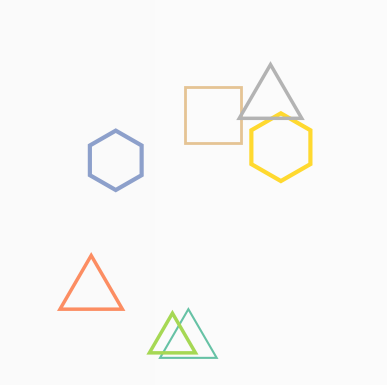[{"shape": "triangle", "thickness": 1.5, "radius": 0.42, "center": [0.486, 0.113]}, {"shape": "triangle", "thickness": 2.5, "radius": 0.46, "center": [0.235, 0.243]}, {"shape": "hexagon", "thickness": 3, "radius": 0.39, "center": [0.299, 0.584]}, {"shape": "triangle", "thickness": 2.5, "radius": 0.34, "center": [0.445, 0.118]}, {"shape": "hexagon", "thickness": 3, "radius": 0.44, "center": [0.725, 0.618]}, {"shape": "square", "thickness": 2, "radius": 0.36, "center": [0.55, 0.701]}, {"shape": "triangle", "thickness": 2.5, "radius": 0.47, "center": [0.698, 0.739]}]